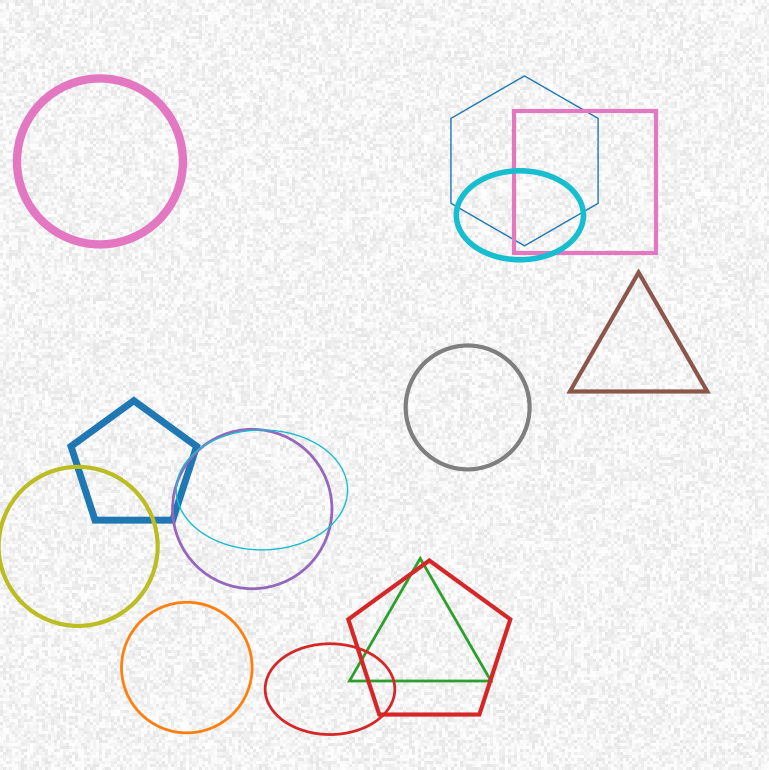[{"shape": "pentagon", "thickness": 2.5, "radius": 0.43, "center": [0.174, 0.394]}, {"shape": "hexagon", "thickness": 0.5, "radius": 0.55, "center": [0.681, 0.791]}, {"shape": "circle", "thickness": 1, "radius": 0.42, "center": [0.243, 0.133]}, {"shape": "triangle", "thickness": 1, "radius": 0.53, "center": [0.546, 0.169]}, {"shape": "oval", "thickness": 1, "radius": 0.42, "center": [0.429, 0.105]}, {"shape": "pentagon", "thickness": 1.5, "radius": 0.55, "center": [0.558, 0.161]}, {"shape": "circle", "thickness": 1, "radius": 0.52, "center": [0.328, 0.339]}, {"shape": "triangle", "thickness": 1.5, "radius": 0.52, "center": [0.829, 0.543]}, {"shape": "square", "thickness": 1.5, "radius": 0.46, "center": [0.76, 0.763]}, {"shape": "circle", "thickness": 3, "radius": 0.54, "center": [0.13, 0.79]}, {"shape": "circle", "thickness": 1.5, "radius": 0.4, "center": [0.607, 0.471]}, {"shape": "circle", "thickness": 1.5, "radius": 0.52, "center": [0.101, 0.29]}, {"shape": "oval", "thickness": 2, "radius": 0.41, "center": [0.675, 0.72]}, {"shape": "oval", "thickness": 0.5, "radius": 0.56, "center": [0.34, 0.364]}]